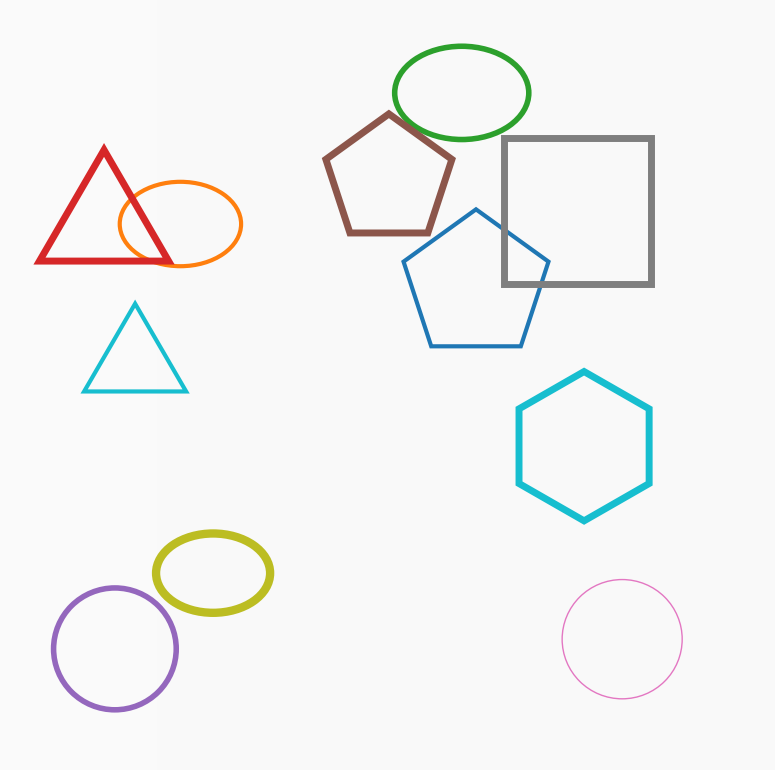[{"shape": "pentagon", "thickness": 1.5, "radius": 0.49, "center": [0.614, 0.63]}, {"shape": "oval", "thickness": 1.5, "radius": 0.39, "center": [0.233, 0.709]}, {"shape": "oval", "thickness": 2, "radius": 0.43, "center": [0.596, 0.879]}, {"shape": "triangle", "thickness": 2.5, "radius": 0.48, "center": [0.134, 0.709]}, {"shape": "circle", "thickness": 2, "radius": 0.4, "center": [0.148, 0.157]}, {"shape": "pentagon", "thickness": 2.5, "radius": 0.43, "center": [0.502, 0.767]}, {"shape": "circle", "thickness": 0.5, "radius": 0.39, "center": [0.803, 0.17]}, {"shape": "square", "thickness": 2.5, "radius": 0.47, "center": [0.745, 0.726]}, {"shape": "oval", "thickness": 3, "radius": 0.37, "center": [0.275, 0.256]}, {"shape": "hexagon", "thickness": 2.5, "radius": 0.48, "center": [0.754, 0.421]}, {"shape": "triangle", "thickness": 1.5, "radius": 0.38, "center": [0.174, 0.53]}]